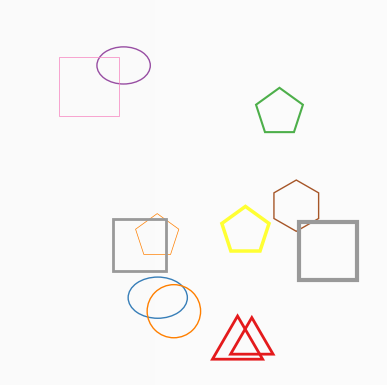[{"shape": "triangle", "thickness": 2, "radius": 0.37, "center": [0.613, 0.104]}, {"shape": "triangle", "thickness": 2, "radius": 0.32, "center": [0.65, 0.112]}, {"shape": "oval", "thickness": 1, "radius": 0.38, "center": [0.407, 0.227]}, {"shape": "pentagon", "thickness": 1.5, "radius": 0.32, "center": [0.721, 0.708]}, {"shape": "oval", "thickness": 1, "radius": 0.34, "center": [0.319, 0.83]}, {"shape": "pentagon", "thickness": 0.5, "radius": 0.29, "center": [0.406, 0.387]}, {"shape": "circle", "thickness": 1, "radius": 0.34, "center": [0.449, 0.192]}, {"shape": "pentagon", "thickness": 2.5, "radius": 0.32, "center": [0.633, 0.4]}, {"shape": "hexagon", "thickness": 1, "radius": 0.33, "center": [0.765, 0.466]}, {"shape": "square", "thickness": 0.5, "radius": 0.39, "center": [0.23, 0.775]}, {"shape": "square", "thickness": 3, "radius": 0.38, "center": [0.846, 0.347]}, {"shape": "square", "thickness": 2, "radius": 0.34, "center": [0.36, 0.363]}]